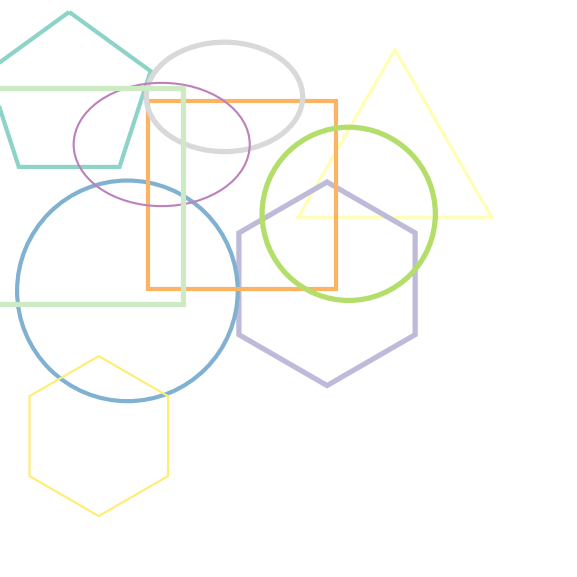[{"shape": "pentagon", "thickness": 2, "radius": 0.74, "center": [0.12, 0.83]}, {"shape": "triangle", "thickness": 1.5, "radius": 0.97, "center": [0.684, 0.72]}, {"shape": "hexagon", "thickness": 2.5, "radius": 0.88, "center": [0.566, 0.508]}, {"shape": "circle", "thickness": 2, "radius": 0.96, "center": [0.221, 0.495]}, {"shape": "square", "thickness": 2, "radius": 0.81, "center": [0.42, 0.661]}, {"shape": "circle", "thickness": 2.5, "radius": 0.75, "center": [0.604, 0.629]}, {"shape": "oval", "thickness": 2.5, "radius": 0.68, "center": [0.389, 0.831]}, {"shape": "oval", "thickness": 1, "radius": 0.76, "center": [0.28, 0.749]}, {"shape": "square", "thickness": 2.5, "radius": 0.93, "center": [0.131, 0.659]}, {"shape": "hexagon", "thickness": 1, "radius": 0.69, "center": [0.171, 0.244]}]